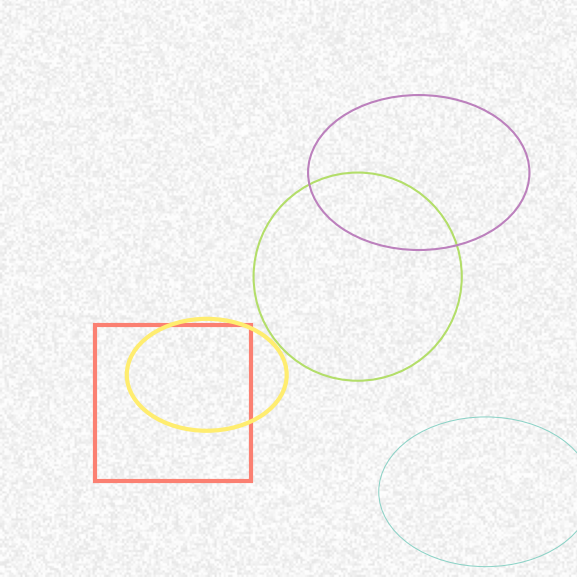[{"shape": "oval", "thickness": 0.5, "radius": 0.93, "center": [0.841, 0.148]}, {"shape": "square", "thickness": 2, "radius": 0.67, "center": [0.3, 0.301]}, {"shape": "circle", "thickness": 1, "radius": 0.9, "center": [0.619, 0.52]}, {"shape": "oval", "thickness": 1, "radius": 0.96, "center": [0.725, 0.7]}, {"shape": "oval", "thickness": 2, "radius": 0.69, "center": [0.358, 0.35]}]